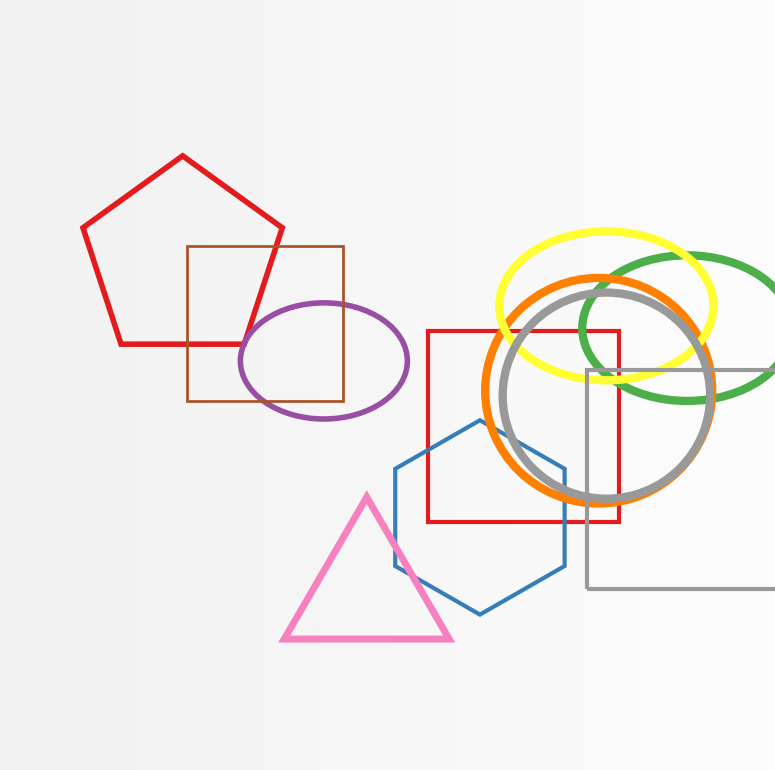[{"shape": "pentagon", "thickness": 2, "radius": 0.68, "center": [0.236, 0.662]}, {"shape": "square", "thickness": 1.5, "radius": 0.62, "center": [0.675, 0.446]}, {"shape": "hexagon", "thickness": 1.5, "radius": 0.63, "center": [0.619, 0.328]}, {"shape": "oval", "thickness": 3, "radius": 0.68, "center": [0.886, 0.574]}, {"shape": "oval", "thickness": 2, "radius": 0.54, "center": [0.418, 0.531]}, {"shape": "circle", "thickness": 3, "radius": 0.73, "center": [0.773, 0.493]}, {"shape": "oval", "thickness": 3, "radius": 0.69, "center": [0.782, 0.603]}, {"shape": "square", "thickness": 1, "radius": 0.5, "center": [0.342, 0.58]}, {"shape": "triangle", "thickness": 2.5, "radius": 0.61, "center": [0.473, 0.231]}, {"shape": "square", "thickness": 1.5, "radius": 0.71, "center": [0.899, 0.378]}, {"shape": "circle", "thickness": 3, "radius": 0.67, "center": [0.782, 0.486]}]